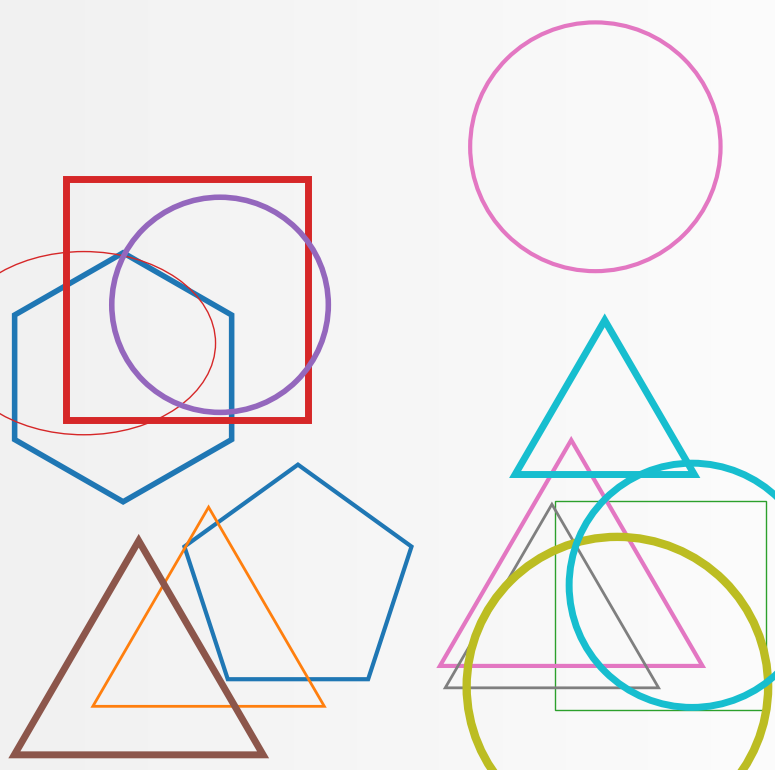[{"shape": "pentagon", "thickness": 1.5, "radius": 0.77, "center": [0.384, 0.243]}, {"shape": "hexagon", "thickness": 2, "radius": 0.81, "center": [0.159, 0.51]}, {"shape": "triangle", "thickness": 1, "radius": 0.86, "center": [0.269, 0.169]}, {"shape": "square", "thickness": 0.5, "radius": 0.68, "center": [0.852, 0.214]}, {"shape": "square", "thickness": 2.5, "radius": 0.78, "center": [0.241, 0.611]}, {"shape": "oval", "thickness": 0.5, "radius": 0.85, "center": [0.108, 0.554]}, {"shape": "circle", "thickness": 2, "radius": 0.7, "center": [0.284, 0.604]}, {"shape": "triangle", "thickness": 2.5, "radius": 0.93, "center": [0.179, 0.112]}, {"shape": "triangle", "thickness": 1.5, "radius": 0.98, "center": [0.737, 0.233]}, {"shape": "circle", "thickness": 1.5, "radius": 0.81, "center": [0.768, 0.809]}, {"shape": "triangle", "thickness": 1, "radius": 0.79, "center": [0.712, 0.186]}, {"shape": "circle", "thickness": 3, "radius": 0.97, "center": [0.797, 0.108]}, {"shape": "circle", "thickness": 2.5, "radius": 0.79, "center": [0.893, 0.24]}, {"shape": "triangle", "thickness": 2.5, "radius": 0.67, "center": [0.78, 0.45]}]